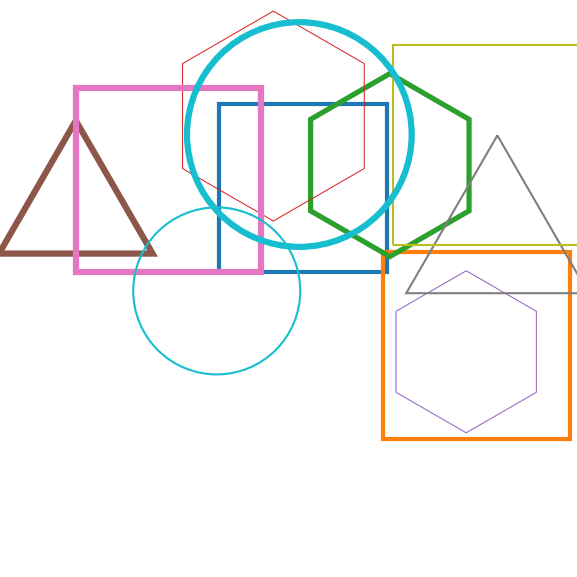[{"shape": "square", "thickness": 2, "radius": 0.73, "center": [0.525, 0.674]}, {"shape": "square", "thickness": 2, "radius": 0.81, "center": [0.826, 0.401]}, {"shape": "hexagon", "thickness": 2.5, "radius": 0.79, "center": [0.675, 0.713]}, {"shape": "hexagon", "thickness": 0.5, "radius": 0.91, "center": [0.473, 0.798]}, {"shape": "hexagon", "thickness": 0.5, "radius": 0.7, "center": [0.807, 0.39]}, {"shape": "triangle", "thickness": 3, "radius": 0.77, "center": [0.131, 0.637]}, {"shape": "square", "thickness": 3, "radius": 0.8, "center": [0.292, 0.687]}, {"shape": "triangle", "thickness": 1, "radius": 0.91, "center": [0.861, 0.583]}, {"shape": "square", "thickness": 1, "radius": 0.87, "center": [0.854, 0.748]}, {"shape": "circle", "thickness": 3, "radius": 0.97, "center": [0.518, 0.766]}, {"shape": "circle", "thickness": 1, "radius": 0.72, "center": [0.375, 0.495]}]